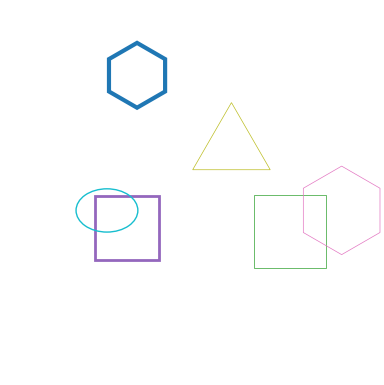[{"shape": "hexagon", "thickness": 3, "radius": 0.42, "center": [0.356, 0.804]}, {"shape": "square", "thickness": 0.5, "radius": 0.47, "center": [0.753, 0.399]}, {"shape": "square", "thickness": 2, "radius": 0.42, "center": [0.329, 0.407]}, {"shape": "hexagon", "thickness": 0.5, "radius": 0.57, "center": [0.887, 0.454]}, {"shape": "triangle", "thickness": 0.5, "radius": 0.58, "center": [0.601, 0.617]}, {"shape": "oval", "thickness": 1, "radius": 0.4, "center": [0.278, 0.453]}]